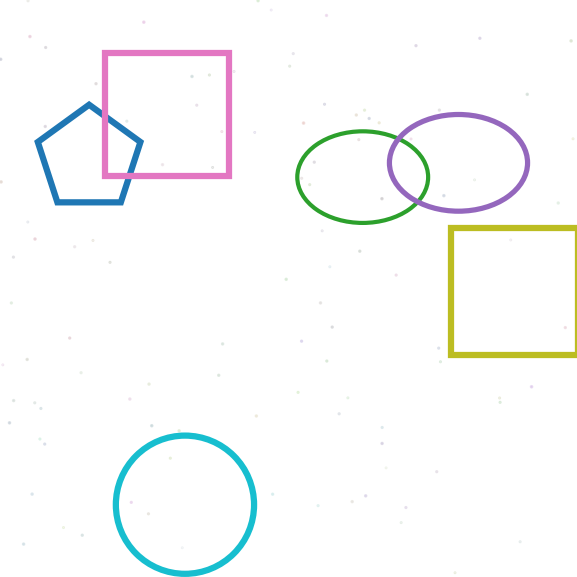[{"shape": "pentagon", "thickness": 3, "radius": 0.47, "center": [0.154, 0.724]}, {"shape": "oval", "thickness": 2, "radius": 0.57, "center": [0.628, 0.692]}, {"shape": "oval", "thickness": 2.5, "radius": 0.6, "center": [0.794, 0.717]}, {"shape": "square", "thickness": 3, "radius": 0.54, "center": [0.289, 0.801]}, {"shape": "square", "thickness": 3, "radius": 0.55, "center": [0.891, 0.494]}, {"shape": "circle", "thickness": 3, "radius": 0.6, "center": [0.32, 0.125]}]